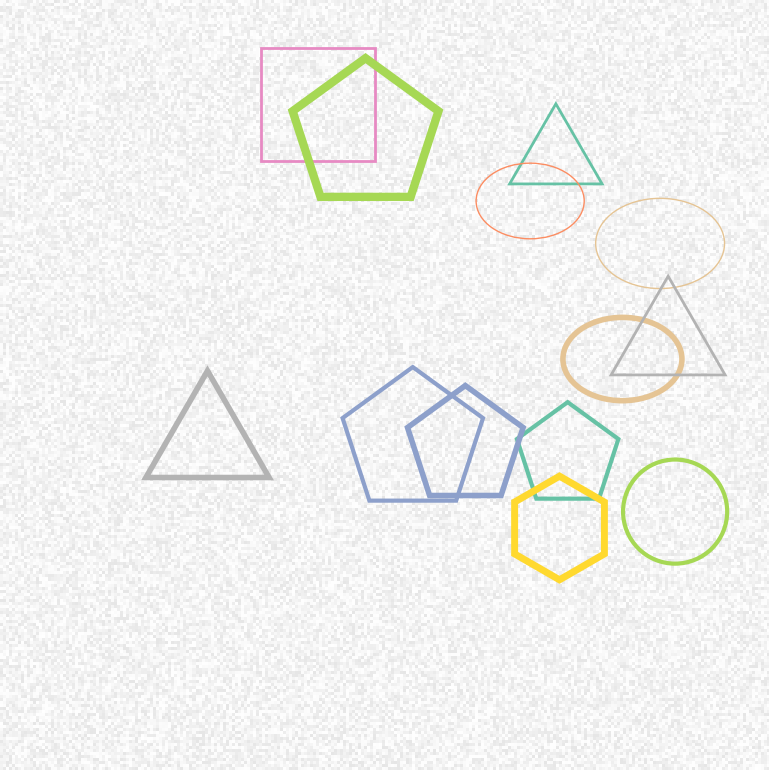[{"shape": "pentagon", "thickness": 1.5, "radius": 0.35, "center": [0.737, 0.408]}, {"shape": "triangle", "thickness": 1, "radius": 0.35, "center": [0.722, 0.796]}, {"shape": "oval", "thickness": 0.5, "radius": 0.35, "center": [0.689, 0.739]}, {"shape": "pentagon", "thickness": 2, "radius": 0.39, "center": [0.604, 0.42]}, {"shape": "pentagon", "thickness": 1.5, "radius": 0.48, "center": [0.536, 0.427]}, {"shape": "square", "thickness": 1, "radius": 0.37, "center": [0.413, 0.864]}, {"shape": "pentagon", "thickness": 3, "radius": 0.5, "center": [0.475, 0.825]}, {"shape": "circle", "thickness": 1.5, "radius": 0.34, "center": [0.877, 0.336]}, {"shape": "hexagon", "thickness": 2.5, "radius": 0.34, "center": [0.727, 0.314]}, {"shape": "oval", "thickness": 0.5, "radius": 0.42, "center": [0.857, 0.684]}, {"shape": "oval", "thickness": 2, "radius": 0.39, "center": [0.808, 0.534]}, {"shape": "triangle", "thickness": 2, "radius": 0.46, "center": [0.269, 0.426]}, {"shape": "triangle", "thickness": 1, "radius": 0.43, "center": [0.868, 0.556]}]